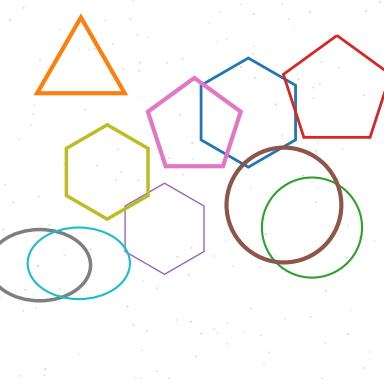[{"shape": "hexagon", "thickness": 2, "radius": 0.71, "center": [0.645, 0.708]}, {"shape": "triangle", "thickness": 3, "radius": 0.66, "center": [0.21, 0.824]}, {"shape": "circle", "thickness": 1.5, "radius": 0.65, "center": [0.81, 0.409]}, {"shape": "pentagon", "thickness": 2, "radius": 0.73, "center": [0.875, 0.762]}, {"shape": "hexagon", "thickness": 1, "radius": 0.59, "center": [0.427, 0.406]}, {"shape": "circle", "thickness": 3, "radius": 0.75, "center": [0.738, 0.467]}, {"shape": "pentagon", "thickness": 3, "radius": 0.63, "center": [0.505, 0.671]}, {"shape": "oval", "thickness": 2.5, "radius": 0.66, "center": [0.103, 0.311]}, {"shape": "hexagon", "thickness": 2.5, "radius": 0.61, "center": [0.278, 0.553]}, {"shape": "oval", "thickness": 1.5, "radius": 0.66, "center": [0.205, 0.316]}]